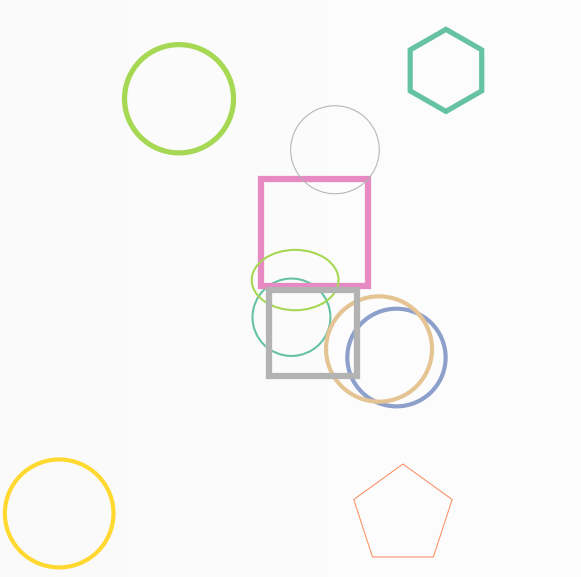[{"shape": "circle", "thickness": 1, "radius": 0.34, "center": [0.501, 0.45]}, {"shape": "hexagon", "thickness": 2.5, "radius": 0.36, "center": [0.767, 0.877]}, {"shape": "pentagon", "thickness": 0.5, "radius": 0.45, "center": [0.693, 0.107]}, {"shape": "circle", "thickness": 2, "radius": 0.42, "center": [0.682, 0.38]}, {"shape": "square", "thickness": 3, "radius": 0.46, "center": [0.541, 0.597]}, {"shape": "oval", "thickness": 1, "radius": 0.37, "center": [0.508, 0.514]}, {"shape": "circle", "thickness": 2.5, "radius": 0.47, "center": [0.308, 0.828]}, {"shape": "circle", "thickness": 2, "radius": 0.47, "center": [0.102, 0.11]}, {"shape": "circle", "thickness": 2, "radius": 0.46, "center": [0.652, 0.395]}, {"shape": "circle", "thickness": 0.5, "radius": 0.38, "center": [0.576, 0.74]}, {"shape": "square", "thickness": 3, "radius": 0.38, "center": [0.538, 0.422]}]